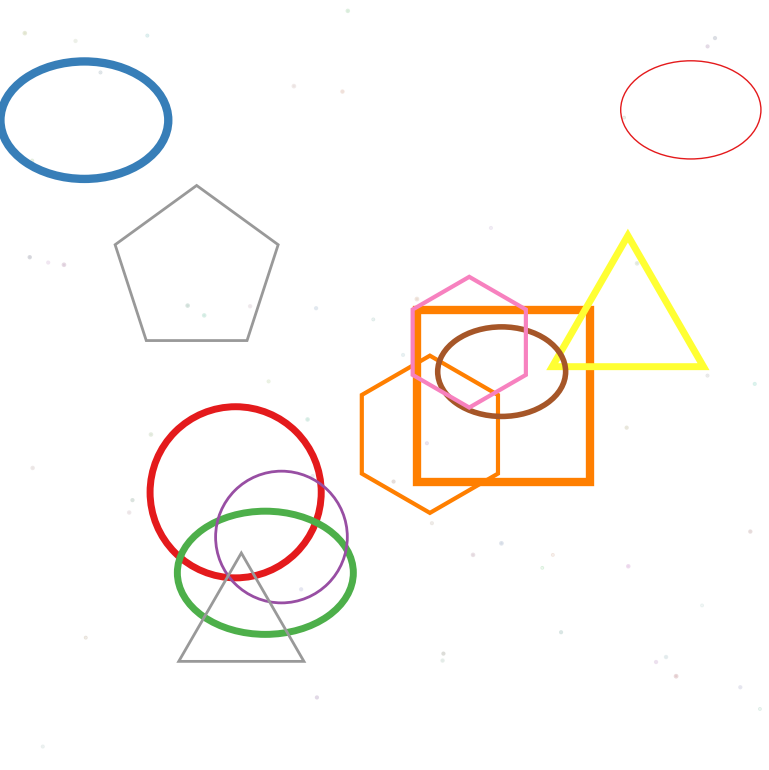[{"shape": "oval", "thickness": 0.5, "radius": 0.46, "center": [0.897, 0.857]}, {"shape": "circle", "thickness": 2.5, "radius": 0.56, "center": [0.306, 0.361]}, {"shape": "oval", "thickness": 3, "radius": 0.54, "center": [0.11, 0.844]}, {"shape": "oval", "thickness": 2.5, "radius": 0.57, "center": [0.345, 0.256]}, {"shape": "circle", "thickness": 1, "radius": 0.43, "center": [0.366, 0.303]}, {"shape": "square", "thickness": 3, "radius": 0.56, "center": [0.654, 0.486]}, {"shape": "hexagon", "thickness": 1.5, "radius": 0.51, "center": [0.558, 0.436]}, {"shape": "triangle", "thickness": 2.5, "radius": 0.57, "center": [0.815, 0.581]}, {"shape": "oval", "thickness": 2, "radius": 0.42, "center": [0.652, 0.517]}, {"shape": "hexagon", "thickness": 1.5, "radius": 0.42, "center": [0.609, 0.556]}, {"shape": "pentagon", "thickness": 1, "radius": 0.56, "center": [0.255, 0.648]}, {"shape": "triangle", "thickness": 1, "radius": 0.47, "center": [0.313, 0.188]}]